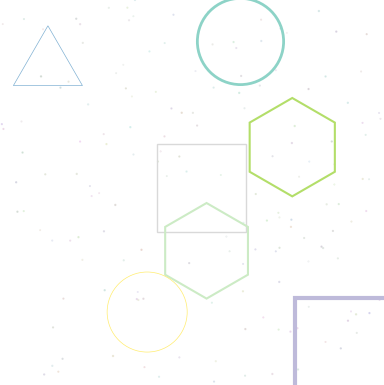[{"shape": "circle", "thickness": 2, "radius": 0.56, "center": [0.625, 0.892]}, {"shape": "square", "thickness": 3, "radius": 0.63, "center": [0.892, 0.101]}, {"shape": "triangle", "thickness": 0.5, "radius": 0.52, "center": [0.124, 0.829]}, {"shape": "hexagon", "thickness": 1.5, "radius": 0.64, "center": [0.759, 0.618]}, {"shape": "square", "thickness": 1, "radius": 0.57, "center": [0.523, 0.513]}, {"shape": "hexagon", "thickness": 1.5, "radius": 0.62, "center": [0.537, 0.349]}, {"shape": "circle", "thickness": 0.5, "radius": 0.52, "center": [0.382, 0.19]}]